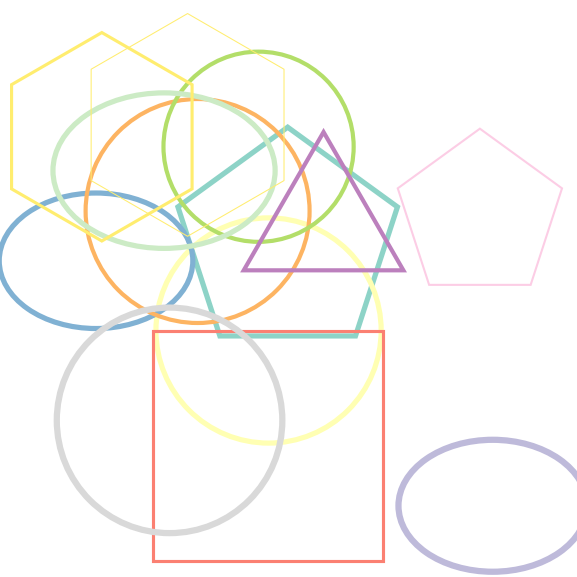[{"shape": "pentagon", "thickness": 2.5, "radius": 1.0, "center": [0.498, 0.579]}, {"shape": "circle", "thickness": 2.5, "radius": 0.97, "center": [0.465, 0.427]}, {"shape": "oval", "thickness": 3, "radius": 0.82, "center": [0.853, 0.123]}, {"shape": "square", "thickness": 1.5, "radius": 1.0, "center": [0.464, 0.227]}, {"shape": "oval", "thickness": 2.5, "radius": 0.84, "center": [0.166, 0.548]}, {"shape": "circle", "thickness": 2, "radius": 0.97, "center": [0.342, 0.634]}, {"shape": "circle", "thickness": 2, "radius": 0.82, "center": [0.448, 0.745]}, {"shape": "pentagon", "thickness": 1, "radius": 0.75, "center": [0.831, 0.627]}, {"shape": "circle", "thickness": 3, "radius": 0.98, "center": [0.294, 0.271]}, {"shape": "triangle", "thickness": 2, "radius": 0.8, "center": [0.56, 0.611]}, {"shape": "oval", "thickness": 2.5, "radius": 0.96, "center": [0.284, 0.704]}, {"shape": "hexagon", "thickness": 1.5, "radius": 0.9, "center": [0.176, 0.762]}, {"shape": "hexagon", "thickness": 0.5, "radius": 0.96, "center": [0.325, 0.783]}]